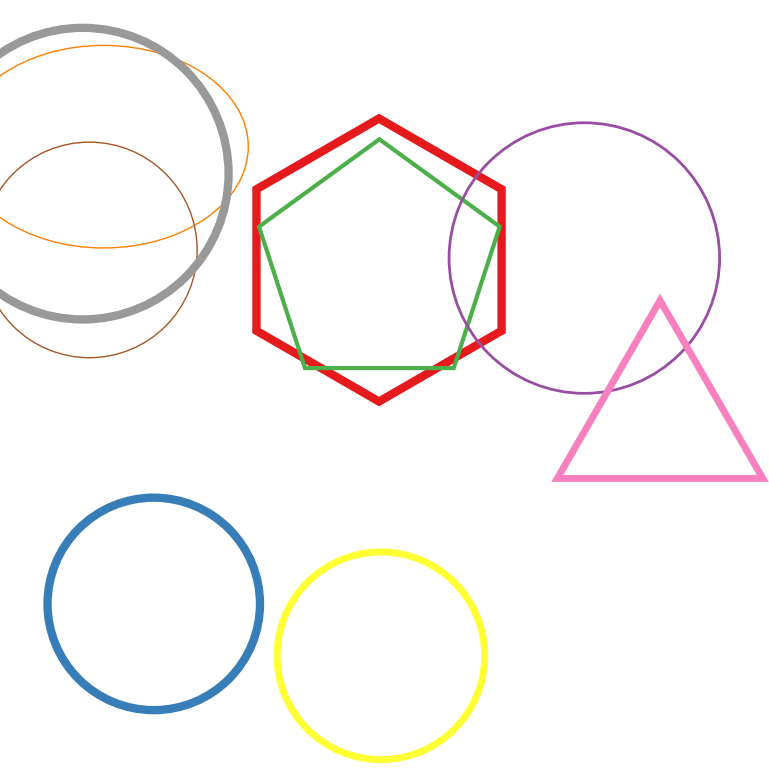[{"shape": "hexagon", "thickness": 3, "radius": 0.92, "center": [0.492, 0.662]}, {"shape": "circle", "thickness": 3, "radius": 0.69, "center": [0.2, 0.216]}, {"shape": "pentagon", "thickness": 1.5, "radius": 0.82, "center": [0.493, 0.655]}, {"shape": "circle", "thickness": 1, "radius": 0.88, "center": [0.759, 0.665]}, {"shape": "oval", "thickness": 0.5, "radius": 0.94, "center": [0.135, 0.81]}, {"shape": "circle", "thickness": 2.5, "radius": 0.67, "center": [0.495, 0.148]}, {"shape": "circle", "thickness": 0.5, "radius": 0.7, "center": [0.116, 0.675]}, {"shape": "triangle", "thickness": 2.5, "radius": 0.77, "center": [0.857, 0.456]}, {"shape": "circle", "thickness": 3, "radius": 0.95, "center": [0.107, 0.774]}]